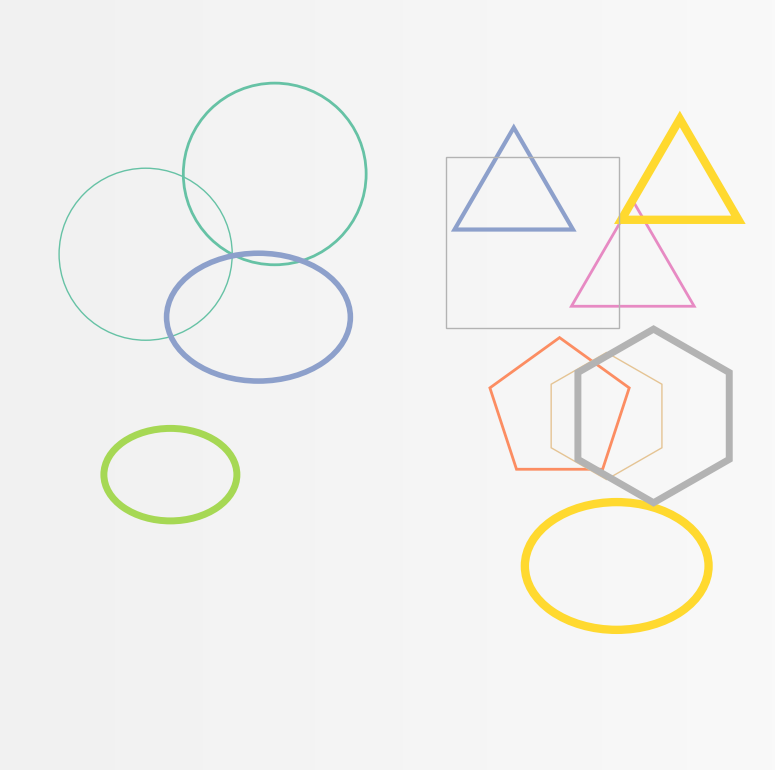[{"shape": "circle", "thickness": 1, "radius": 0.59, "center": [0.354, 0.774]}, {"shape": "circle", "thickness": 0.5, "radius": 0.56, "center": [0.188, 0.67]}, {"shape": "pentagon", "thickness": 1, "radius": 0.47, "center": [0.722, 0.467]}, {"shape": "oval", "thickness": 2, "radius": 0.59, "center": [0.334, 0.588]}, {"shape": "triangle", "thickness": 1.5, "radius": 0.44, "center": [0.663, 0.746]}, {"shape": "triangle", "thickness": 1, "radius": 0.46, "center": [0.817, 0.648]}, {"shape": "oval", "thickness": 2.5, "radius": 0.43, "center": [0.22, 0.384]}, {"shape": "oval", "thickness": 3, "radius": 0.59, "center": [0.796, 0.265]}, {"shape": "triangle", "thickness": 3, "radius": 0.44, "center": [0.877, 0.758]}, {"shape": "hexagon", "thickness": 0.5, "radius": 0.41, "center": [0.783, 0.46]}, {"shape": "square", "thickness": 0.5, "radius": 0.56, "center": [0.687, 0.685]}, {"shape": "hexagon", "thickness": 2.5, "radius": 0.56, "center": [0.843, 0.46]}]